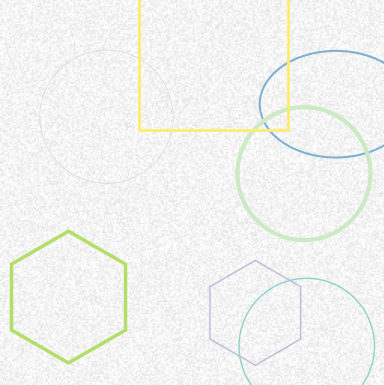[{"shape": "circle", "thickness": 1, "radius": 0.88, "center": [0.797, 0.101]}, {"shape": "hexagon", "thickness": 1, "radius": 0.68, "center": [0.663, 0.187]}, {"shape": "oval", "thickness": 1.5, "radius": 0.99, "center": [0.872, 0.729]}, {"shape": "hexagon", "thickness": 2.5, "radius": 0.86, "center": [0.178, 0.228]}, {"shape": "circle", "thickness": 0.5, "radius": 0.87, "center": [0.277, 0.697]}, {"shape": "circle", "thickness": 3, "radius": 0.86, "center": [0.79, 0.549]}, {"shape": "square", "thickness": 2, "radius": 0.97, "center": [0.555, 0.855]}]